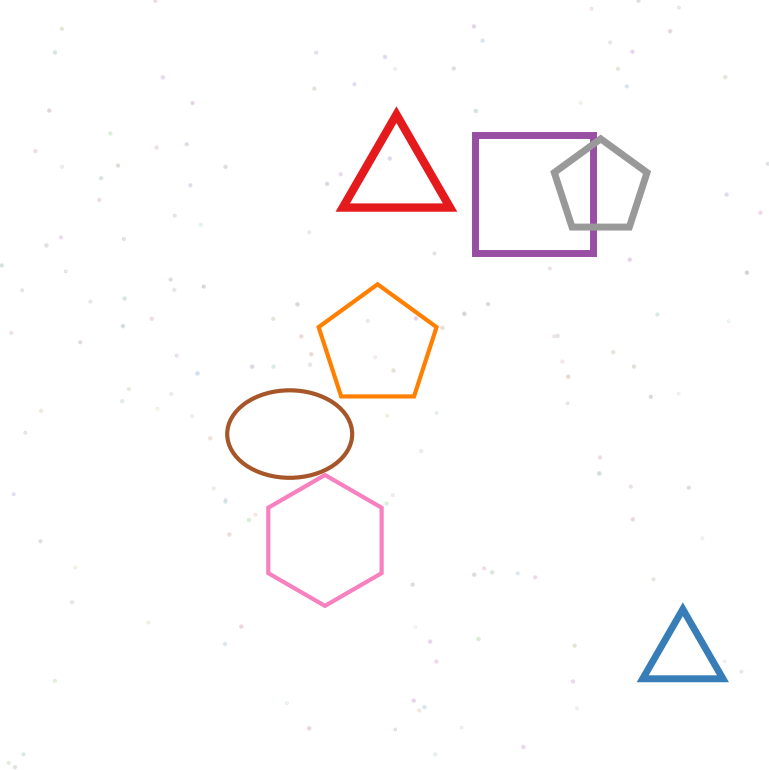[{"shape": "triangle", "thickness": 3, "radius": 0.4, "center": [0.515, 0.771]}, {"shape": "triangle", "thickness": 2.5, "radius": 0.3, "center": [0.887, 0.149]}, {"shape": "square", "thickness": 2.5, "radius": 0.39, "center": [0.694, 0.748]}, {"shape": "pentagon", "thickness": 1.5, "radius": 0.4, "center": [0.49, 0.55]}, {"shape": "oval", "thickness": 1.5, "radius": 0.41, "center": [0.376, 0.436]}, {"shape": "hexagon", "thickness": 1.5, "radius": 0.42, "center": [0.422, 0.298]}, {"shape": "pentagon", "thickness": 2.5, "radius": 0.32, "center": [0.78, 0.756]}]